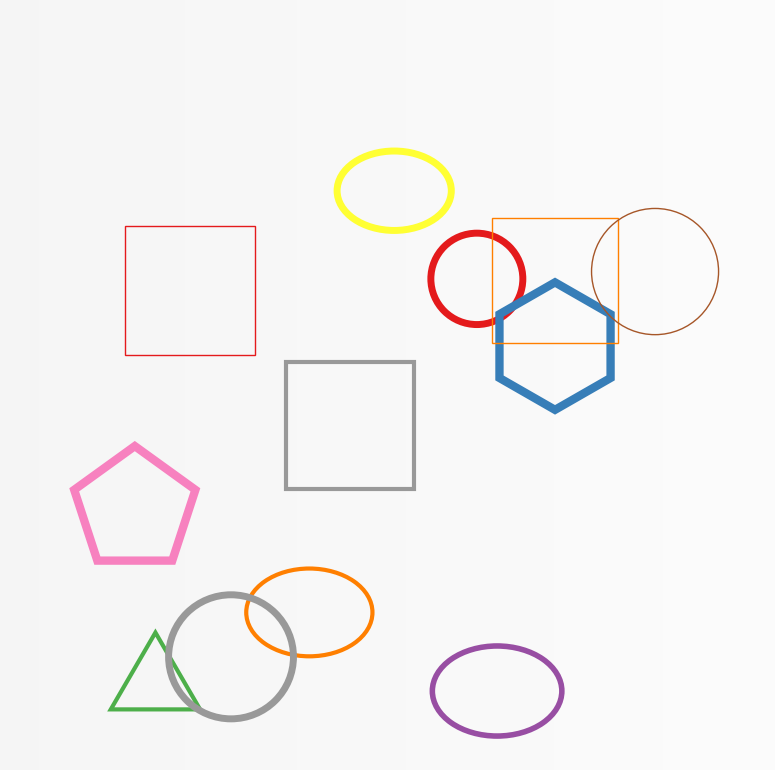[{"shape": "circle", "thickness": 2.5, "radius": 0.3, "center": [0.615, 0.638]}, {"shape": "square", "thickness": 0.5, "radius": 0.42, "center": [0.245, 0.623]}, {"shape": "hexagon", "thickness": 3, "radius": 0.41, "center": [0.716, 0.551]}, {"shape": "triangle", "thickness": 1.5, "radius": 0.33, "center": [0.201, 0.112]}, {"shape": "oval", "thickness": 2, "radius": 0.42, "center": [0.641, 0.103]}, {"shape": "oval", "thickness": 1.5, "radius": 0.41, "center": [0.399, 0.205]}, {"shape": "square", "thickness": 0.5, "radius": 0.41, "center": [0.716, 0.635]}, {"shape": "oval", "thickness": 2.5, "radius": 0.37, "center": [0.509, 0.752]}, {"shape": "circle", "thickness": 0.5, "radius": 0.41, "center": [0.845, 0.647]}, {"shape": "pentagon", "thickness": 3, "radius": 0.41, "center": [0.174, 0.338]}, {"shape": "circle", "thickness": 2.5, "radius": 0.4, "center": [0.298, 0.147]}, {"shape": "square", "thickness": 1.5, "radius": 0.41, "center": [0.451, 0.448]}]